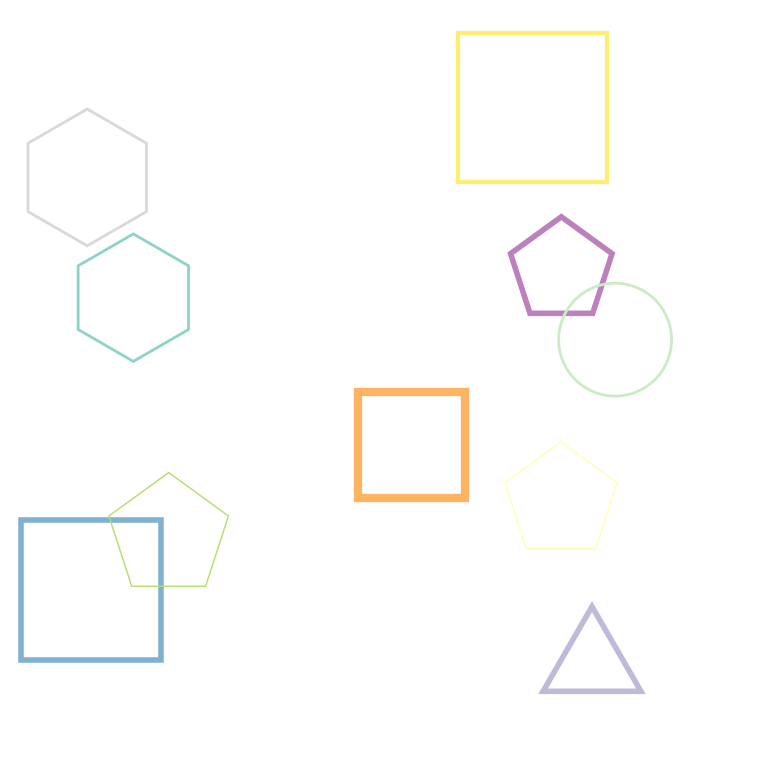[{"shape": "hexagon", "thickness": 1, "radius": 0.41, "center": [0.173, 0.613]}, {"shape": "pentagon", "thickness": 0.5, "radius": 0.38, "center": [0.729, 0.349]}, {"shape": "triangle", "thickness": 2, "radius": 0.37, "center": [0.769, 0.139]}, {"shape": "square", "thickness": 2, "radius": 0.46, "center": [0.118, 0.234]}, {"shape": "square", "thickness": 3, "radius": 0.35, "center": [0.534, 0.422]}, {"shape": "pentagon", "thickness": 0.5, "radius": 0.41, "center": [0.219, 0.305]}, {"shape": "hexagon", "thickness": 1, "radius": 0.44, "center": [0.113, 0.77]}, {"shape": "pentagon", "thickness": 2, "radius": 0.35, "center": [0.729, 0.649]}, {"shape": "circle", "thickness": 1, "radius": 0.37, "center": [0.799, 0.559]}, {"shape": "square", "thickness": 1.5, "radius": 0.48, "center": [0.691, 0.86]}]